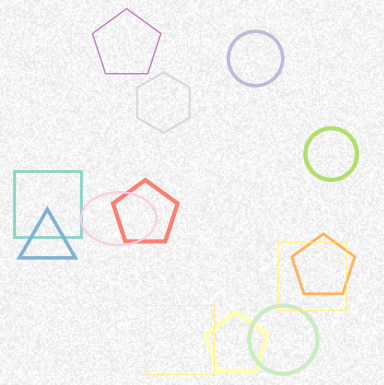[{"shape": "square", "thickness": 2, "radius": 0.43, "center": [0.124, 0.47]}, {"shape": "pentagon", "thickness": 3, "radius": 0.42, "center": [0.614, 0.105]}, {"shape": "circle", "thickness": 2.5, "radius": 0.35, "center": [0.664, 0.848]}, {"shape": "pentagon", "thickness": 3, "radius": 0.44, "center": [0.377, 0.444]}, {"shape": "triangle", "thickness": 2.5, "radius": 0.42, "center": [0.123, 0.372]}, {"shape": "pentagon", "thickness": 2, "radius": 0.43, "center": [0.84, 0.307]}, {"shape": "circle", "thickness": 3, "radius": 0.33, "center": [0.86, 0.6]}, {"shape": "oval", "thickness": 1.5, "radius": 0.49, "center": [0.308, 0.432]}, {"shape": "hexagon", "thickness": 1.5, "radius": 0.39, "center": [0.425, 0.733]}, {"shape": "pentagon", "thickness": 1, "radius": 0.47, "center": [0.329, 0.884]}, {"shape": "circle", "thickness": 3, "radius": 0.44, "center": [0.736, 0.118]}, {"shape": "square", "thickness": 0.5, "radius": 0.44, "center": [0.81, 0.282]}, {"shape": "square", "thickness": 0.5, "radius": 0.45, "center": [0.465, 0.119]}]